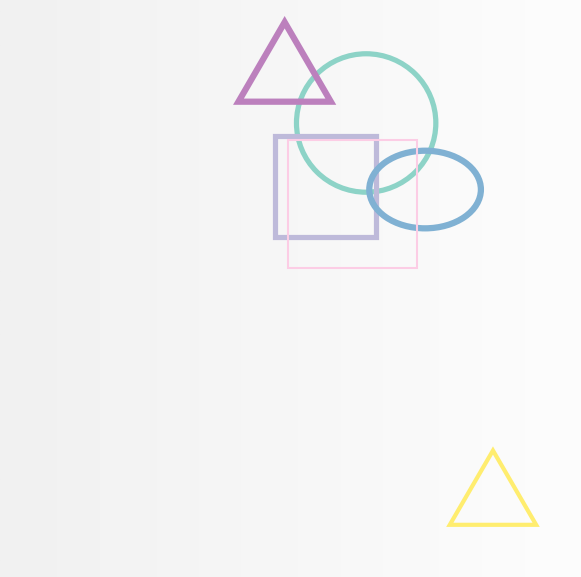[{"shape": "circle", "thickness": 2.5, "radius": 0.6, "center": [0.63, 0.786]}, {"shape": "square", "thickness": 2.5, "radius": 0.43, "center": [0.561, 0.676]}, {"shape": "oval", "thickness": 3, "radius": 0.48, "center": [0.731, 0.671]}, {"shape": "square", "thickness": 1, "radius": 0.55, "center": [0.607, 0.647]}, {"shape": "triangle", "thickness": 3, "radius": 0.46, "center": [0.49, 0.869]}, {"shape": "triangle", "thickness": 2, "radius": 0.43, "center": [0.848, 0.133]}]